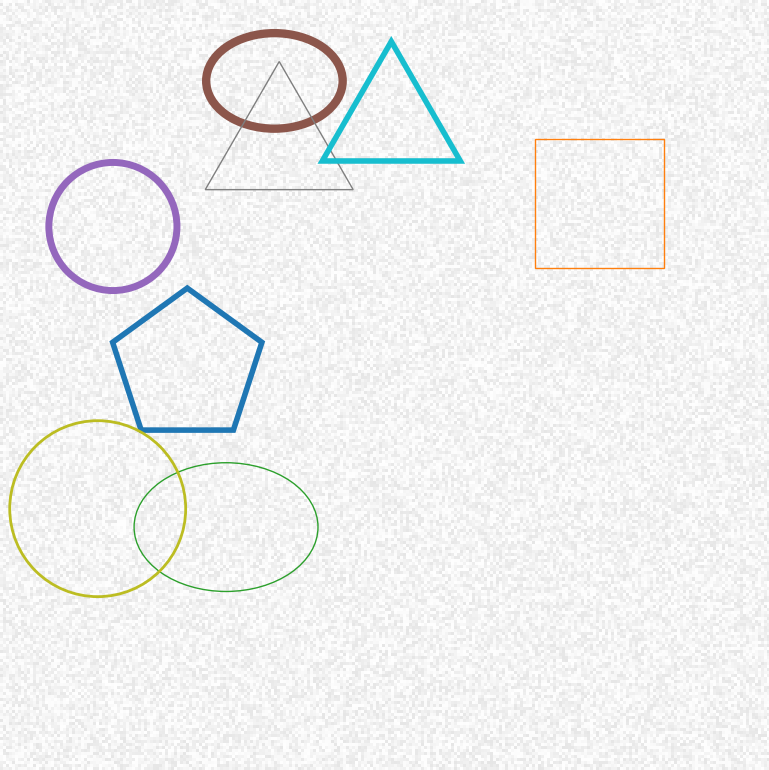[{"shape": "pentagon", "thickness": 2, "radius": 0.51, "center": [0.243, 0.524]}, {"shape": "square", "thickness": 0.5, "radius": 0.42, "center": [0.778, 0.735]}, {"shape": "oval", "thickness": 0.5, "radius": 0.6, "center": [0.294, 0.315]}, {"shape": "circle", "thickness": 2.5, "radius": 0.42, "center": [0.147, 0.706]}, {"shape": "oval", "thickness": 3, "radius": 0.44, "center": [0.356, 0.895]}, {"shape": "triangle", "thickness": 0.5, "radius": 0.55, "center": [0.363, 0.809]}, {"shape": "circle", "thickness": 1, "radius": 0.57, "center": [0.127, 0.339]}, {"shape": "triangle", "thickness": 2, "radius": 0.52, "center": [0.508, 0.843]}]